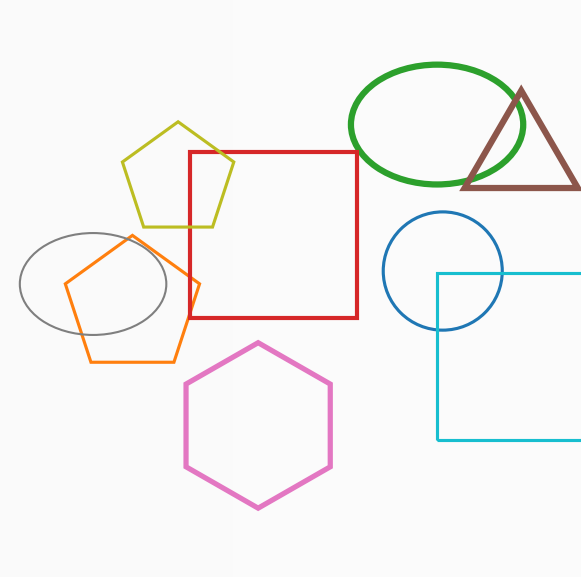[{"shape": "circle", "thickness": 1.5, "radius": 0.51, "center": [0.762, 0.53]}, {"shape": "pentagon", "thickness": 1.5, "radius": 0.61, "center": [0.228, 0.47]}, {"shape": "oval", "thickness": 3, "radius": 0.74, "center": [0.752, 0.783]}, {"shape": "square", "thickness": 2, "radius": 0.72, "center": [0.47, 0.592]}, {"shape": "triangle", "thickness": 3, "radius": 0.56, "center": [0.897, 0.73]}, {"shape": "hexagon", "thickness": 2.5, "radius": 0.72, "center": [0.444, 0.262]}, {"shape": "oval", "thickness": 1, "radius": 0.63, "center": [0.16, 0.507]}, {"shape": "pentagon", "thickness": 1.5, "radius": 0.5, "center": [0.306, 0.687]}, {"shape": "square", "thickness": 1.5, "radius": 0.73, "center": [0.897, 0.382]}]